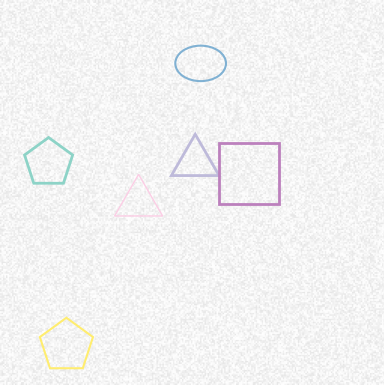[{"shape": "pentagon", "thickness": 2, "radius": 0.33, "center": [0.126, 0.577]}, {"shape": "triangle", "thickness": 2, "radius": 0.36, "center": [0.507, 0.58]}, {"shape": "oval", "thickness": 1.5, "radius": 0.33, "center": [0.521, 0.835]}, {"shape": "triangle", "thickness": 1, "radius": 0.36, "center": [0.36, 0.475]}, {"shape": "square", "thickness": 2, "radius": 0.39, "center": [0.646, 0.549]}, {"shape": "pentagon", "thickness": 1.5, "radius": 0.36, "center": [0.172, 0.102]}]